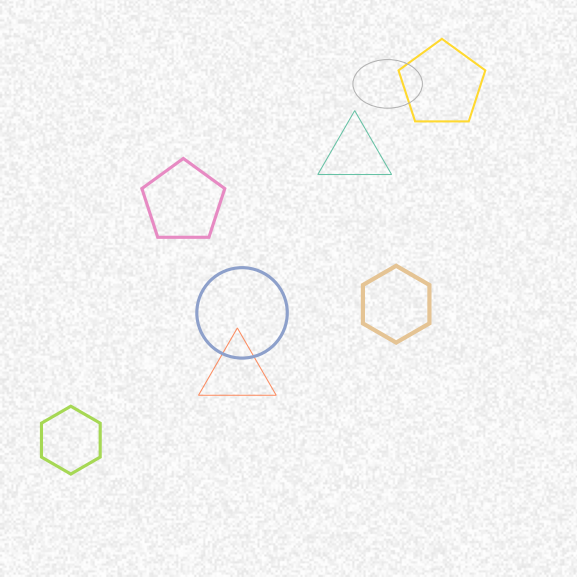[{"shape": "triangle", "thickness": 0.5, "radius": 0.37, "center": [0.614, 0.734]}, {"shape": "triangle", "thickness": 0.5, "radius": 0.39, "center": [0.411, 0.354]}, {"shape": "circle", "thickness": 1.5, "radius": 0.39, "center": [0.419, 0.457]}, {"shape": "pentagon", "thickness": 1.5, "radius": 0.38, "center": [0.317, 0.649]}, {"shape": "hexagon", "thickness": 1.5, "radius": 0.29, "center": [0.123, 0.237]}, {"shape": "pentagon", "thickness": 1, "radius": 0.4, "center": [0.765, 0.853]}, {"shape": "hexagon", "thickness": 2, "radius": 0.33, "center": [0.686, 0.472]}, {"shape": "oval", "thickness": 0.5, "radius": 0.3, "center": [0.671, 0.854]}]